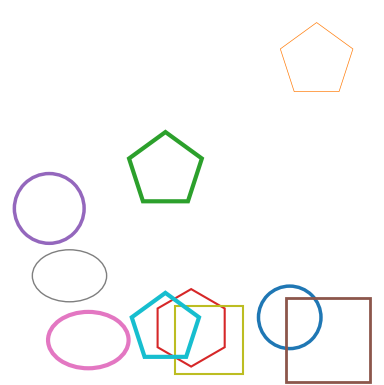[{"shape": "circle", "thickness": 2.5, "radius": 0.41, "center": [0.753, 0.176]}, {"shape": "pentagon", "thickness": 0.5, "radius": 0.5, "center": [0.822, 0.842]}, {"shape": "pentagon", "thickness": 3, "radius": 0.5, "center": [0.43, 0.558]}, {"shape": "hexagon", "thickness": 1.5, "radius": 0.5, "center": [0.496, 0.148]}, {"shape": "circle", "thickness": 2.5, "radius": 0.45, "center": [0.128, 0.459]}, {"shape": "square", "thickness": 2, "radius": 0.55, "center": [0.852, 0.118]}, {"shape": "oval", "thickness": 3, "radius": 0.52, "center": [0.229, 0.117]}, {"shape": "oval", "thickness": 1, "radius": 0.48, "center": [0.18, 0.284]}, {"shape": "square", "thickness": 1.5, "radius": 0.44, "center": [0.543, 0.118]}, {"shape": "pentagon", "thickness": 3, "radius": 0.46, "center": [0.43, 0.147]}]